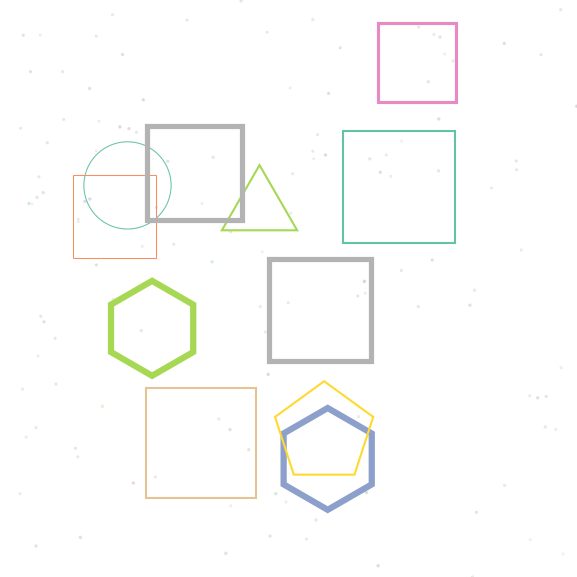[{"shape": "circle", "thickness": 0.5, "radius": 0.38, "center": [0.221, 0.678]}, {"shape": "square", "thickness": 1, "radius": 0.49, "center": [0.69, 0.676]}, {"shape": "square", "thickness": 0.5, "radius": 0.36, "center": [0.198, 0.625]}, {"shape": "hexagon", "thickness": 3, "radius": 0.44, "center": [0.567, 0.204]}, {"shape": "square", "thickness": 1.5, "radius": 0.34, "center": [0.722, 0.891]}, {"shape": "triangle", "thickness": 1, "radius": 0.38, "center": [0.449, 0.638]}, {"shape": "hexagon", "thickness": 3, "radius": 0.41, "center": [0.263, 0.431]}, {"shape": "pentagon", "thickness": 1, "radius": 0.45, "center": [0.561, 0.25]}, {"shape": "square", "thickness": 1, "radius": 0.48, "center": [0.349, 0.232]}, {"shape": "square", "thickness": 2.5, "radius": 0.41, "center": [0.337, 0.7]}, {"shape": "square", "thickness": 2.5, "radius": 0.44, "center": [0.554, 0.462]}]